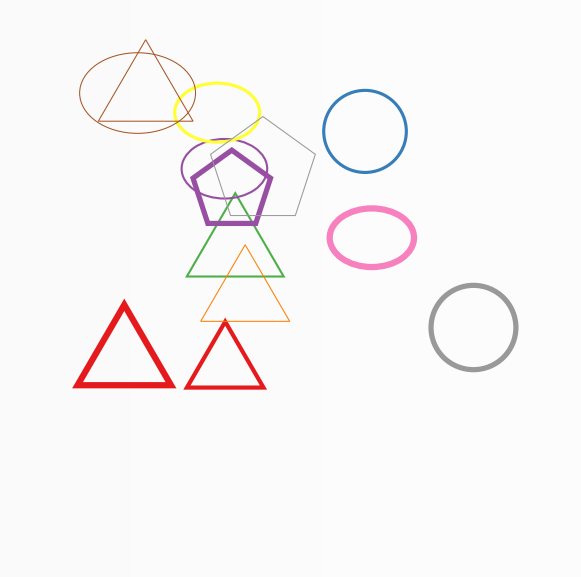[{"shape": "triangle", "thickness": 3, "radius": 0.46, "center": [0.214, 0.378]}, {"shape": "triangle", "thickness": 2, "radius": 0.38, "center": [0.387, 0.366]}, {"shape": "circle", "thickness": 1.5, "radius": 0.36, "center": [0.628, 0.772]}, {"shape": "triangle", "thickness": 1, "radius": 0.48, "center": [0.405, 0.568]}, {"shape": "pentagon", "thickness": 2.5, "radius": 0.35, "center": [0.399, 0.669]}, {"shape": "oval", "thickness": 1, "radius": 0.37, "center": [0.386, 0.707]}, {"shape": "triangle", "thickness": 0.5, "radius": 0.44, "center": [0.422, 0.487]}, {"shape": "oval", "thickness": 1.5, "radius": 0.37, "center": [0.374, 0.804]}, {"shape": "triangle", "thickness": 0.5, "radius": 0.47, "center": [0.251, 0.836]}, {"shape": "oval", "thickness": 0.5, "radius": 0.5, "center": [0.237, 0.838]}, {"shape": "oval", "thickness": 3, "radius": 0.36, "center": [0.64, 0.587]}, {"shape": "pentagon", "thickness": 0.5, "radius": 0.47, "center": [0.452, 0.703]}, {"shape": "circle", "thickness": 2.5, "radius": 0.37, "center": [0.815, 0.432]}]